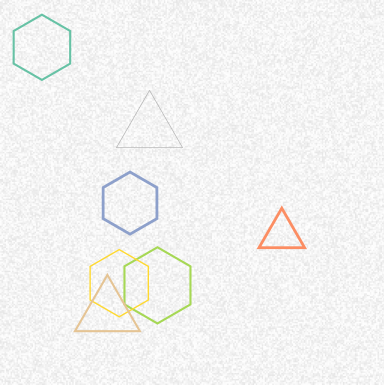[{"shape": "hexagon", "thickness": 1.5, "radius": 0.42, "center": [0.109, 0.877]}, {"shape": "triangle", "thickness": 2, "radius": 0.34, "center": [0.732, 0.391]}, {"shape": "hexagon", "thickness": 2, "radius": 0.4, "center": [0.338, 0.472]}, {"shape": "hexagon", "thickness": 1.5, "radius": 0.49, "center": [0.409, 0.259]}, {"shape": "hexagon", "thickness": 1, "radius": 0.44, "center": [0.31, 0.264]}, {"shape": "triangle", "thickness": 1.5, "radius": 0.49, "center": [0.279, 0.189]}, {"shape": "triangle", "thickness": 0.5, "radius": 0.5, "center": [0.388, 0.666]}]